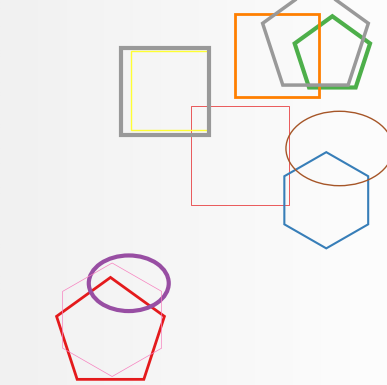[{"shape": "square", "thickness": 0.5, "radius": 0.64, "center": [0.619, 0.596]}, {"shape": "pentagon", "thickness": 2, "radius": 0.73, "center": [0.285, 0.133]}, {"shape": "hexagon", "thickness": 1.5, "radius": 0.62, "center": [0.842, 0.48]}, {"shape": "pentagon", "thickness": 3, "radius": 0.51, "center": [0.858, 0.855]}, {"shape": "oval", "thickness": 3, "radius": 0.52, "center": [0.332, 0.264]}, {"shape": "square", "thickness": 2, "radius": 0.54, "center": [0.715, 0.857]}, {"shape": "square", "thickness": 1, "radius": 0.51, "center": [0.439, 0.765]}, {"shape": "oval", "thickness": 1, "radius": 0.69, "center": [0.876, 0.614]}, {"shape": "hexagon", "thickness": 0.5, "radius": 0.74, "center": [0.289, 0.169]}, {"shape": "pentagon", "thickness": 2.5, "radius": 0.72, "center": [0.814, 0.895]}, {"shape": "square", "thickness": 3, "radius": 0.56, "center": [0.425, 0.763]}]